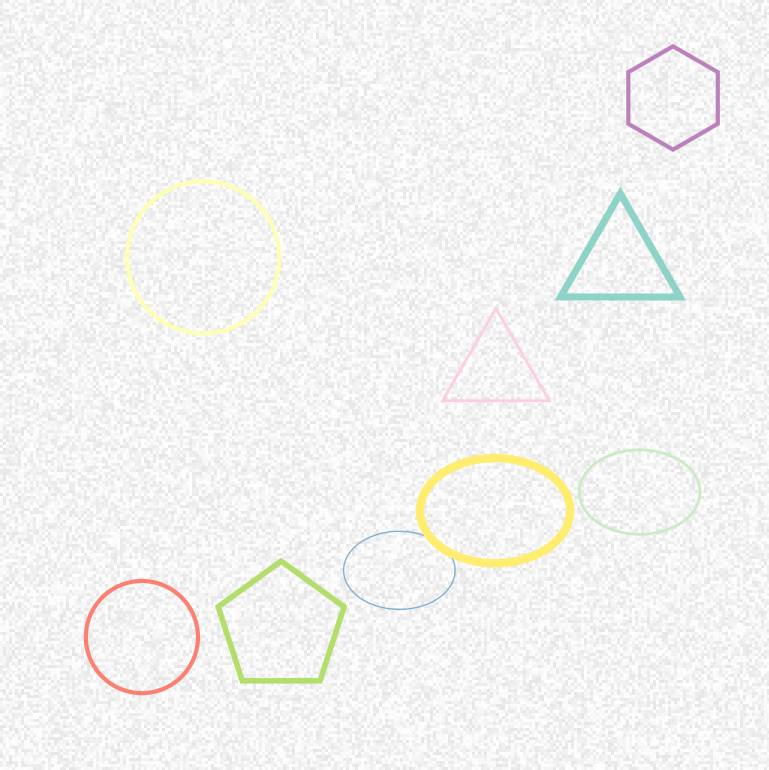[{"shape": "triangle", "thickness": 2.5, "radius": 0.45, "center": [0.806, 0.659]}, {"shape": "circle", "thickness": 1.5, "radius": 0.49, "center": [0.264, 0.666]}, {"shape": "circle", "thickness": 1.5, "radius": 0.36, "center": [0.184, 0.173]}, {"shape": "oval", "thickness": 0.5, "radius": 0.36, "center": [0.519, 0.259]}, {"shape": "pentagon", "thickness": 2, "radius": 0.43, "center": [0.365, 0.185]}, {"shape": "triangle", "thickness": 1, "radius": 0.4, "center": [0.644, 0.52]}, {"shape": "hexagon", "thickness": 1.5, "radius": 0.34, "center": [0.874, 0.873]}, {"shape": "oval", "thickness": 1, "radius": 0.39, "center": [0.831, 0.361]}, {"shape": "oval", "thickness": 3, "radius": 0.49, "center": [0.643, 0.337]}]